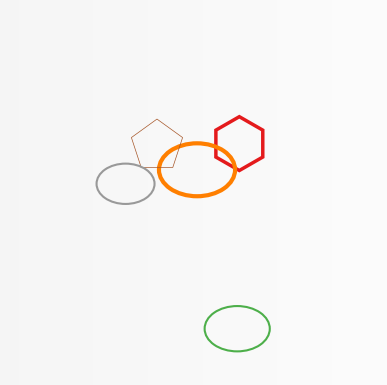[{"shape": "hexagon", "thickness": 2.5, "radius": 0.35, "center": [0.618, 0.627]}, {"shape": "oval", "thickness": 1.5, "radius": 0.42, "center": [0.612, 0.146]}, {"shape": "oval", "thickness": 3, "radius": 0.49, "center": [0.508, 0.559]}, {"shape": "pentagon", "thickness": 0.5, "radius": 0.35, "center": [0.405, 0.621]}, {"shape": "oval", "thickness": 1.5, "radius": 0.37, "center": [0.324, 0.523]}]